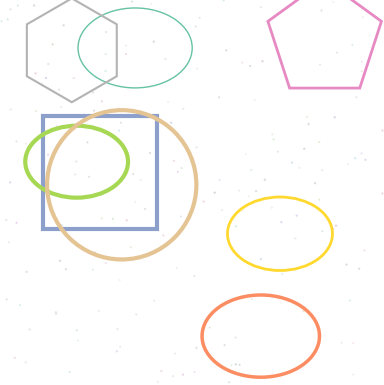[{"shape": "oval", "thickness": 1, "radius": 0.74, "center": [0.351, 0.875]}, {"shape": "oval", "thickness": 2.5, "radius": 0.76, "center": [0.677, 0.127]}, {"shape": "square", "thickness": 3, "radius": 0.74, "center": [0.26, 0.552]}, {"shape": "pentagon", "thickness": 2, "radius": 0.78, "center": [0.843, 0.897]}, {"shape": "oval", "thickness": 3, "radius": 0.67, "center": [0.199, 0.58]}, {"shape": "oval", "thickness": 2, "radius": 0.68, "center": [0.727, 0.393]}, {"shape": "circle", "thickness": 3, "radius": 0.97, "center": [0.316, 0.52]}, {"shape": "hexagon", "thickness": 1.5, "radius": 0.67, "center": [0.187, 0.869]}]